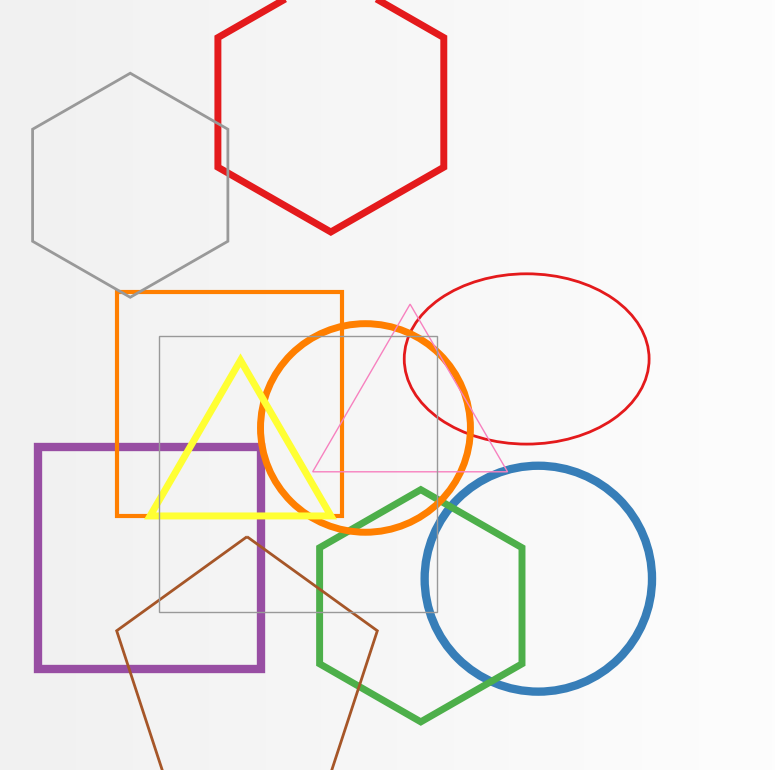[{"shape": "oval", "thickness": 1, "radius": 0.79, "center": [0.68, 0.534]}, {"shape": "hexagon", "thickness": 2.5, "radius": 0.84, "center": [0.427, 0.867]}, {"shape": "circle", "thickness": 3, "radius": 0.73, "center": [0.695, 0.248]}, {"shape": "hexagon", "thickness": 2.5, "radius": 0.75, "center": [0.543, 0.213]}, {"shape": "square", "thickness": 3, "radius": 0.72, "center": [0.193, 0.276]}, {"shape": "square", "thickness": 1.5, "radius": 0.73, "center": [0.296, 0.475]}, {"shape": "circle", "thickness": 2.5, "radius": 0.68, "center": [0.472, 0.444]}, {"shape": "triangle", "thickness": 2.5, "radius": 0.67, "center": [0.31, 0.397]}, {"shape": "pentagon", "thickness": 1, "radius": 0.88, "center": [0.319, 0.126]}, {"shape": "triangle", "thickness": 0.5, "radius": 0.73, "center": [0.529, 0.46]}, {"shape": "square", "thickness": 0.5, "radius": 0.9, "center": [0.385, 0.385]}, {"shape": "hexagon", "thickness": 1, "radius": 0.73, "center": [0.168, 0.759]}]